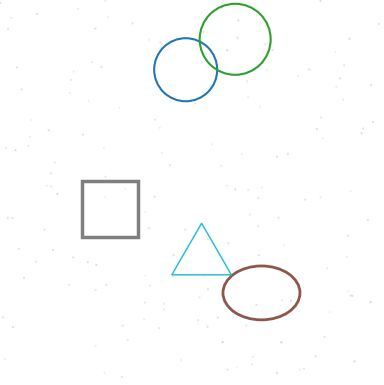[{"shape": "circle", "thickness": 1.5, "radius": 0.41, "center": [0.482, 0.819]}, {"shape": "circle", "thickness": 1.5, "radius": 0.46, "center": [0.611, 0.898]}, {"shape": "oval", "thickness": 2, "radius": 0.5, "center": [0.679, 0.239]}, {"shape": "square", "thickness": 2.5, "radius": 0.36, "center": [0.285, 0.456]}, {"shape": "triangle", "thickness": 1, "radius": 0.45, "center": [0.524, 0.331]}]